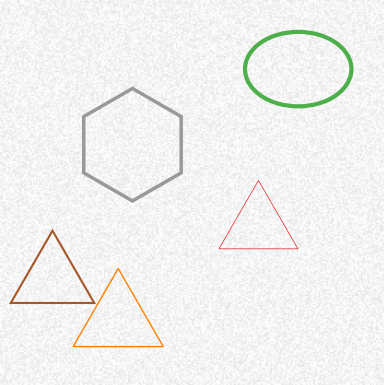[{"shape": "triangle", "thickness": 0.5, "radius": 0.59, "center": [0.671, 0.413]}, {"shape": "oval", "thickness": 3, "radius": 0.69, "center": [0.775, 0.821]}, {"shape": "triangle", "thickness": 1, "radius": 0.68, "center": [0.307, 0.167]}, {"shape": "triangle", "thickness": 1.5, "radius": 0.63, "center": [0.136, 0.276]}, {"shape": "hexagon", "thickness": 2.5, "radius": 0.73, "center": [0.344, 0.624]}]